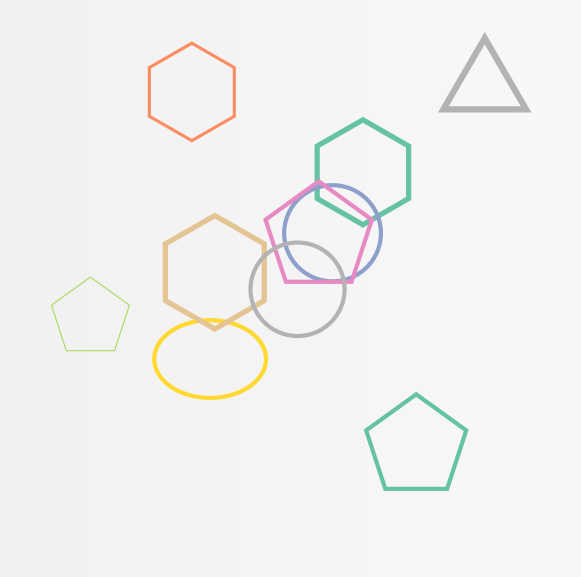[{"shape": "pentagon", "thickness": 2, "radius": 0.45, "center": [0.716, 0.226]}, {"shape": "hexagon", "thickness": 2.5, "radius": 0.45, "center": [0.624, 0.701]}, {"shape": "hexagon", "thickness": 1.5, "radius": 0.42, "center": [0.33, 0.84]}, {"shape": "circle", "thickness": 2, "radius": 0.42, "center": [0.572, 0.595]}, {"shape": "pentagon", "thickness": 2, "radius": 0.48, "center": [0.548, 0.589]}, {"shape": "pentagon", "thickness": 0.5, "radius": 0.35, "center": [0.156, 0.449]}, {"shape": "oval", "thickness": 2, "radius": 0.48, "center": [0.362, 0.377]}, {"shape": "hexagon", "thickness": 2.5, "radius": 0.49, "center": [0.37, 0.528]}, {"shape": "circle", "thickness": 2, "radius": 0.4, "center": [0.512, 0.498]}, {"shape": "triangle", "thickness": 3, "radius": 0.41, "center": [0.834, 0.851]}]